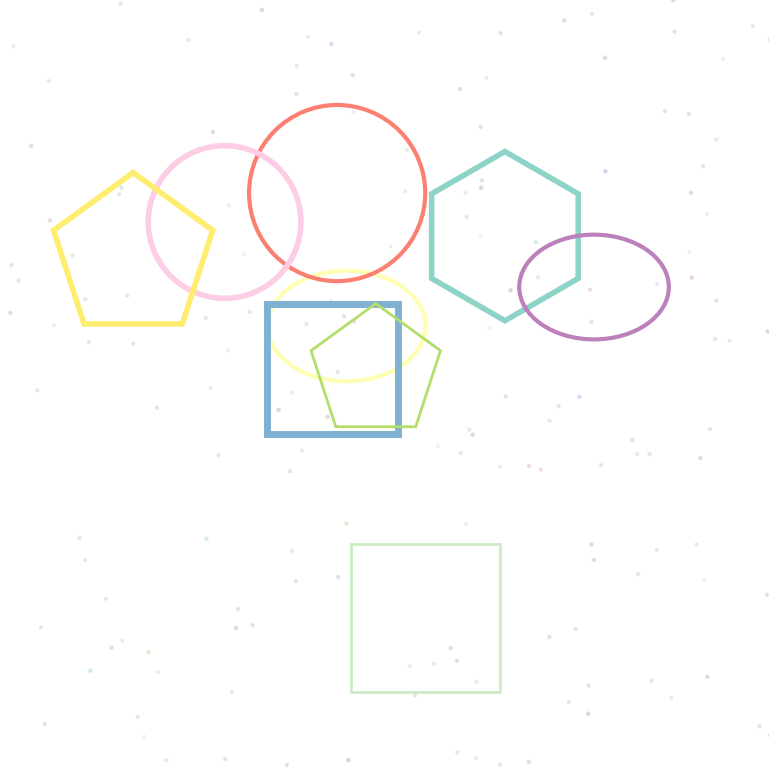[{"shape": "hexagon", "thickness": 2, "radius": 0.55, "center": [0.656, 0.693]}, {"shape": "oval", "thickness": 1.5, "radius": 0.51, "center": [0.45, 0.577]}, {"shape": "circle", "thickness": 1.5, "radius": 0.57, "center": [0.438, 0.749]}, {"shape": "square", "thickness": 2.5, "radius": 0.42, "center": [0.432, 0.521]}, {"shape": "pentagon", "thickness": 1, "radius": 0.44, "center": [0.488, 0.517]}, {"shape": "circle", "thickness": 2, "radius": 0.5, "center": [0.292, 0.712]}, {"shape": "oval", "thickness": 1.5, "radius": 0.49, "center": [0.771, 0.627]}, {"shape": "square", "thickness": 1, "radius": 0.48, "center": [0.553, 0.197]}, {"shape": "pentagon", "thickness": 2, "radius": 0.54, "center": [0.173, 0.667]}]